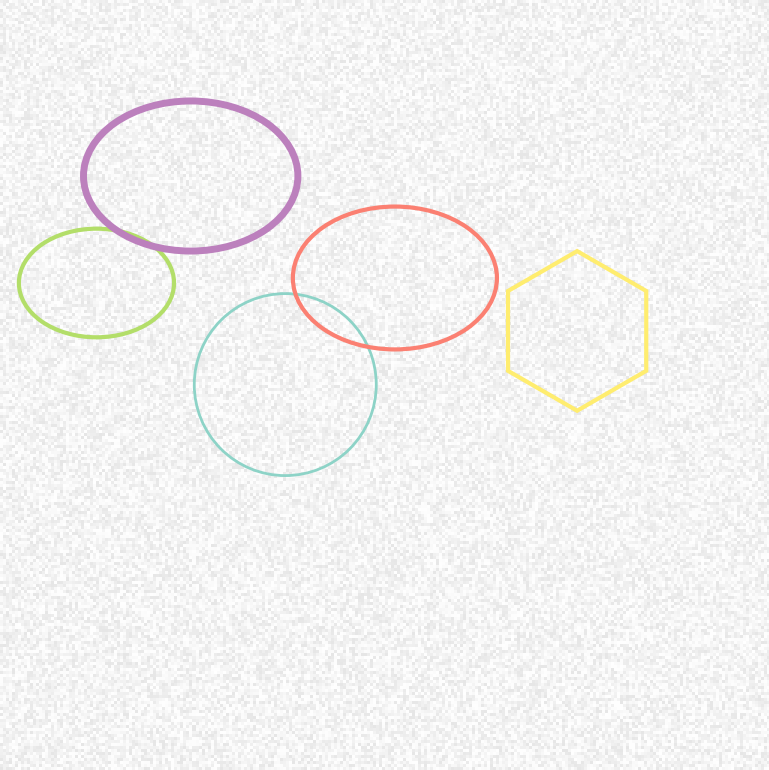[{"shape": "circle", "thickness": 1, "radius": 0.59, "center": [0.37, 0.501]}, {"shape": "oval", "thickness": 1.5, "radius": 0.66, "center": [0.513, 0.639]}, {"shape": "oval", "thickness": 1.5, "radius": 0.5, "center": [0.125, 0.632]}, {"shape": "oval", "thickness": 2.5, "radius": 0.7, "center": [0.248, 0.771]}, {"shape": "hexagon", "thickness": 1.5, "radius": 0.52, "center": [0.75, 0.57]}]